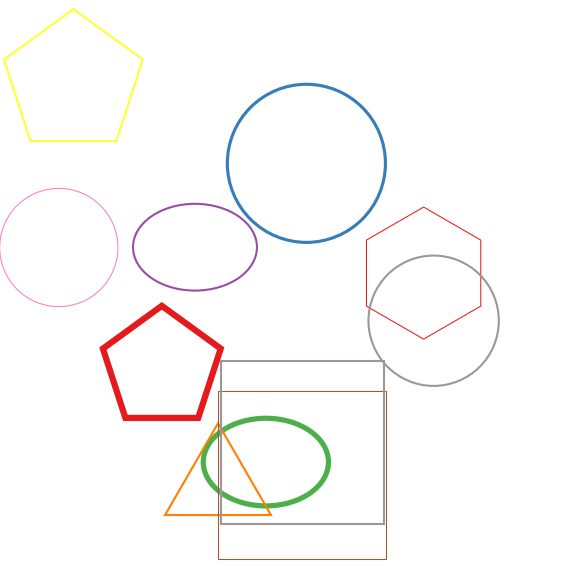[{"shape": "pentagon", "thickness": 3, "radius": 0.54, "center": [0.28, 0.362]}, {"shape": "hexagon", "thickness": 0.5, "radius": 0.57, "center": [0.734, 0.526]}, {"shape": "circle", "thickness": 1.5, "radius": 0.68, "center": [0.531, 0.716]}, {"shape": "oval", "thickness": 2.5, "radius": 0.54, "center": [0.46, 0.199]}, {"shape": "oval", "thickness": 1, "radius": 0.54, "center": [0.338, 0.571]}, {"shape": "triangle", "thickness": 1, "radius": 0.53, "center": [0.378, 0.16]}, {"shape": "pentagon", "thickness": 1, "radius": 0.63, "center": [0.127, 0.857]}, {"shape": "square", "thickness": 0.5, "radius": 0.73, "center": [0.522, 0.177]}, {"shape": "circle", "thickness": 0.5, "radius": 0.51, "center": [0.102, 0.571]}, {"shape": "circle", "thickness": 1, "radius": 0.56, "center": [0.751, 0.444]}, {"shape": "square", "thickness": 1, "radius": 0.71, "center": [0.524, 0.233]}]